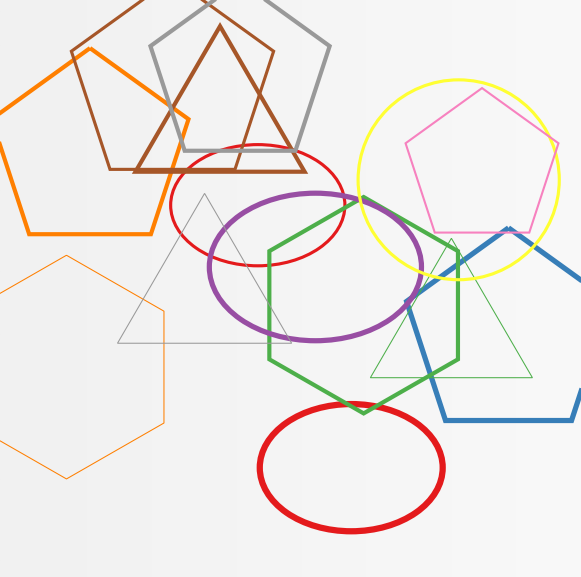[{"shape": "oval", "thickness": 3, "radius": 0.79, "center": [0.604, 0.189]}, {"shape": "oval", "thickness": 1.5, "radius": 0.75, "center": [0.443, 0.644]}, {"shape": "pentagon", "thickness": 2.5, "radius": 0.92, "center": [0.875, 0.42]}, {"shape": "hexagon", "thickness": 2, "radius": 0.94, "center": [0.626, 0.471]}, {"shape": "triangle", "thickness": 0.5, "radius": 0.8, "center": [0.777, 0.426]}, {"shape": "oval", "thickness": 2.5, "radius": 0.91, "center": [0.543, 0.537]}, {"shape": "pentagon", "thickness": 2, "radius": 0.89, "center": [0.155, 0.738]}, {"shape": "hexagon", "thickness": 0.5, "radius": 0.97, "center": [0.114, 0.363]}, {"shape": "circle", "thickness": 1.5, "radius": 0.87, "center": [0.789, 0.688]}, {"shape": "pentagon", "thickness": 1.5, "radius": 0.91, "center": [0.297, 0.854]}, {"shape": "triangle", "thickness": 2, "radius": 0.84, "center": [0.379, 0.786]}, {"shape": "pentagon", "thickness": 1, "radius": 0.69, "center": [0.829, 0.708]}, {"shape": "pentagon", "thickness": 2, "radius": 0.81, "center": [0.413, 0.869]}, {"shape": "triangle", "thickness": 0.5, "radius": 0.86, "center": [0.352, 0.491]}]